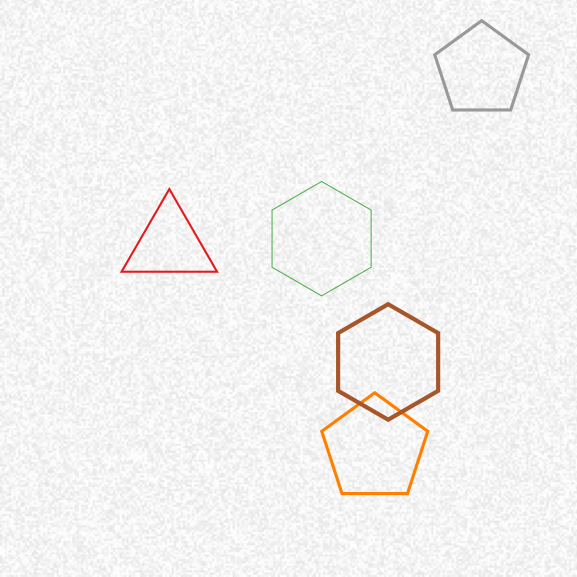[{"shape": "triangle", "thickness": 1, "radius": 0.48, "center": [0.293, 0.576]}, {"shape": "hexagon", "thickness": 0.5, "radius": 0.5, "center": [0.557, 0.586]}, {"shape": "pentagon", "thickness": 1.5, "radius": 0.48, "center": [0.649, 0.223]}, {"shape": "hexagon", "thickness": 2, "radius": 0.5, "center": [0.672, 0.372]}, {"shape": "pentagon", "thickness": 1.5, "radius": 0.43, "center": [0.834, 0.878]}]